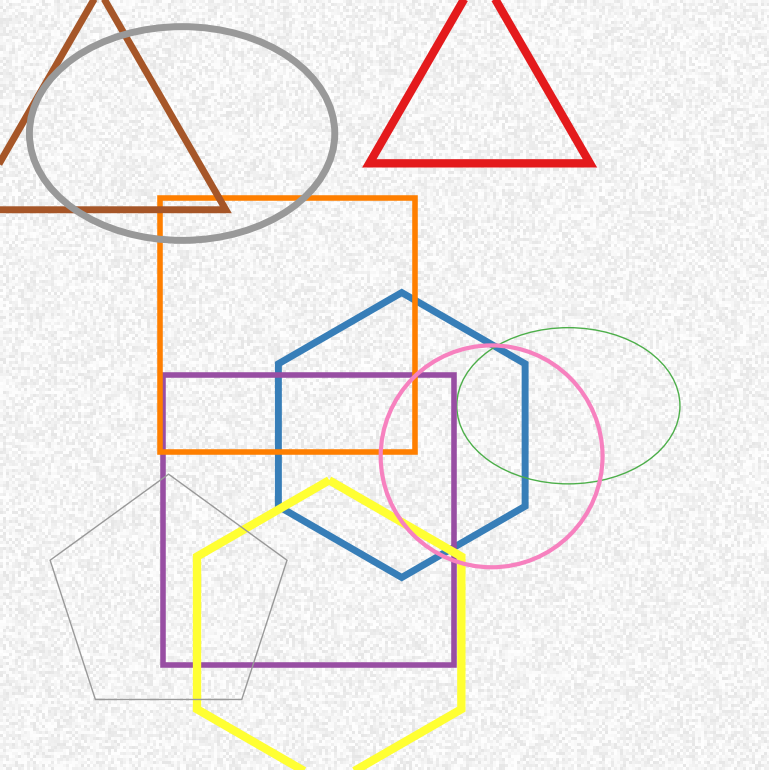[{"shape": "triangle", "thickness": 3, "radius": 0.83, "center": [0.623, 0.871]}, {"shape": "hexagon", "thickness": 2.5, "radius": 0.93, "center": [0.522, 0.435]}, {"shape": "oval", "thickness": 0.5, "radius": 0.72, "center": [0.738, 0.473]}, {"shape": "square", "thickness": 2, "radius": 0.94, "center": [0.401, 0.324]}, {"shape": "square", "thickness": 2, "radius": 0.83, "center": [0.373, 0.578]}, {"shape": "hexagon", "thickness": 3, "radius": 0.99, "center": [0.428, 0.178]}, {"shape": "triangle", "thickness": 2.5, "radius": 0.95, "center": [0.129, 0.823]}, {"shape": "circle", "thickness": 1.5, "radius": 0.72, "center": [0.638, 0.407]}, {"shape": "oval", "thickness": 2.5, "radius": 0.99, "center": [0.236, 0.827]}, {"shape": "pentagon", "thickness": 0.5, "radius": 0.81, "center": [0.219, 0.222]}]